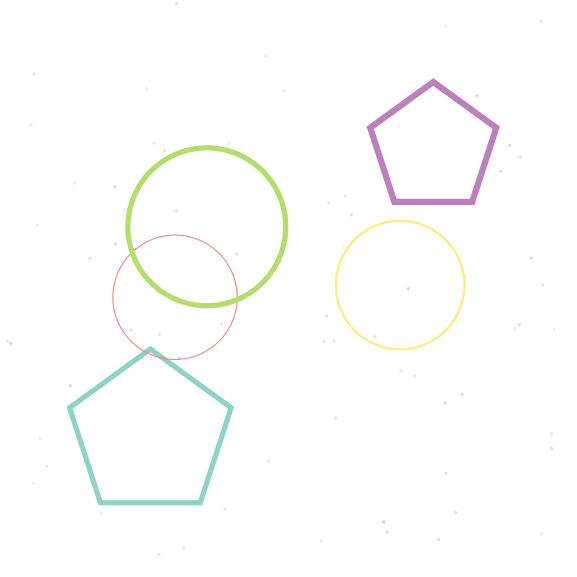[{"shape": "pentagon", "thickness": 2.5, "radius": 0.74, "center": [0.26, 0.248]}, {"shape": "circle", "thickness": 0.5, "radius": 0.54, "center": [0.303, 0.484]}, {"shape": "circle", "thickness": 2.5, "radius": 0.68, "center": [0.358, 0.606]}, {"shape": "pentagon", "thickness": 3, "radius": 0.57, "center": [0.75, 0.742]}, {"shape": "circle", "thickness": 1, "radius": 0.56, "center": [0.693, 0.506]}]